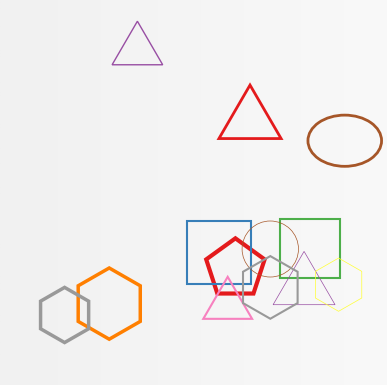[{"shape": "triangle", "thickness": 2, "radius": 0.46, "center": [0.645, 0.686]}, {"shape": "pentagon", "thickness": 3, "radius": 0.4, "center": [0.608, 0.302]}, {"shape": "square", "thickness": 1.5, "radius": 0.41, "center": [0.565, 0.344]}, {"shape": "square", "thickness": 1.5, "radius": 0.39, "center": [0.8, 0.354]}, {"shape": "triangle", "thickness": 0.5, "radius": 0.46, "center": [0.785, 0.255]}, {"shape": "triangle", "thickness": 1, "radius": 0.38, "center": [0.355, 0.869]}, {"shape": "hexagon", "thickness": 2.5, "radius": 0.46, "center": [0.282, 0.211]}, {"shape": "hexagon", "thickness": 0.5, "radius": 0.35, "center": [0.874, 0.261]}, {"shape": "oval", "thickness": 2, "radius": 0.48, "center": [0.89, 0.634]}, {"shape": "circle", "thickness": 0.5, "radius": 0.36, "center": [0.697, 0.353]}, {"shape": "triangle", "thickness": 1.5, "radius": 0.36, "center": [0.588, 0.208]}, {"shape": "hexagon", "thickness": 1.5, "radius": 0.41, "center": [0.698, 0.253]}, {"shape": "hexagon", "thickness": 2.5, "radius": 0.36, "center": [0.167, 0.182]}]